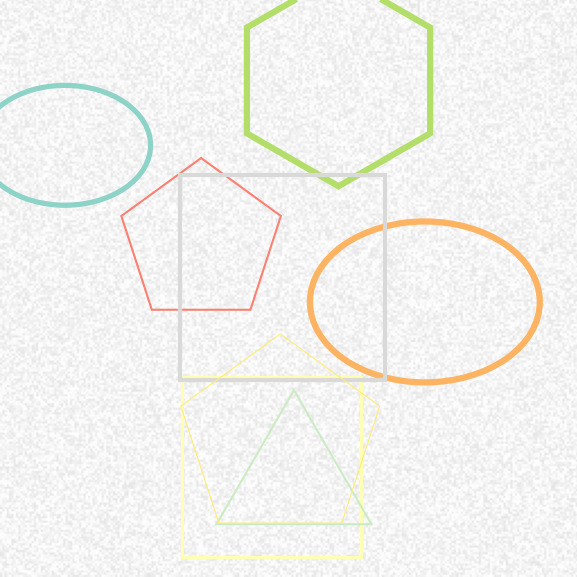[{"shape": "oval", "thickness": 2.5, "radius": 0.74, "center": [0.112, 0.748]}, {"shape": "square", "thickness": 1.5, "radius": 0.78, "center": [0.47, 0.19]}, {"shape": "pentagon", "thickness": 1, "radius": 0.73, "center": [0.348, 0.58]}, {"shape": "oval", "thickness": 3, "radius": 1.0, "center": [0.736, 0.476]}, {"shape": "hexagon", "thickness": 3, "radius": 0.92, "center": [0.586, 0.86]}, {"shape": "square", "thickness": 2, "radius": 0.89, "center": [0.489, 0.518]}, {"shape": "triangle", "thickness": 1, "radius": 0.77, "center": [0.509, 0.169]}, {"shape": "pentagon", "thickness": 0.5, "radius": 0.91, "center": [0.485, 0.24]}]